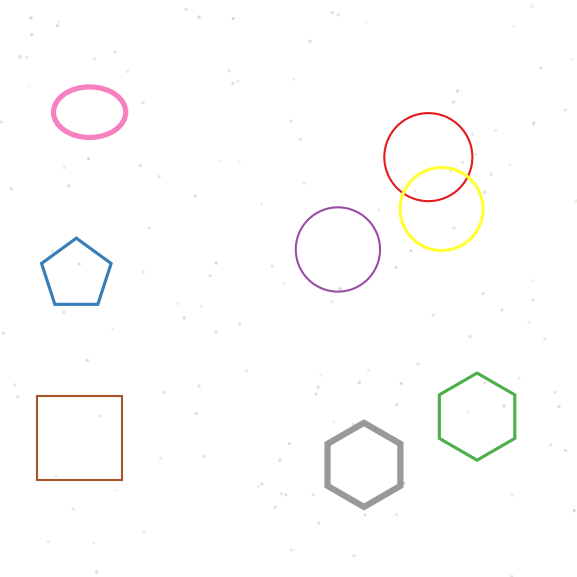[{"shape": "circle", "thickness": 1, "radius": 0.38, "center": [0.742, 0.727]}, {"shape": "pentagon", "thickness": 1.5, "radius": 0.32, "center": [0.132, 0.523]}, {"shape": "hexagon", "thickness": 1.5, "radius": 0.38, "center": [0.826, 0.278]}, {"shape": "circle", "thickness": 1, "radius": 0.36, "center": [0.585, 0.567]}, {"shape": "circle", "thickness": 1.5, "radius": 0.36, "center": [0.765, 0.637]}, {"shape": "square", "thickness": 1, "radius": 0.37, "center": [0.138, 0.241]}, {"shape": "oval", "thickness": 2.5, "radius": 0.31, "center": [0.155, 0.805]}, {"shape": "hexagon", "thickness": 3, "radius": 0.36, "center": [0.63, 0.194]}]